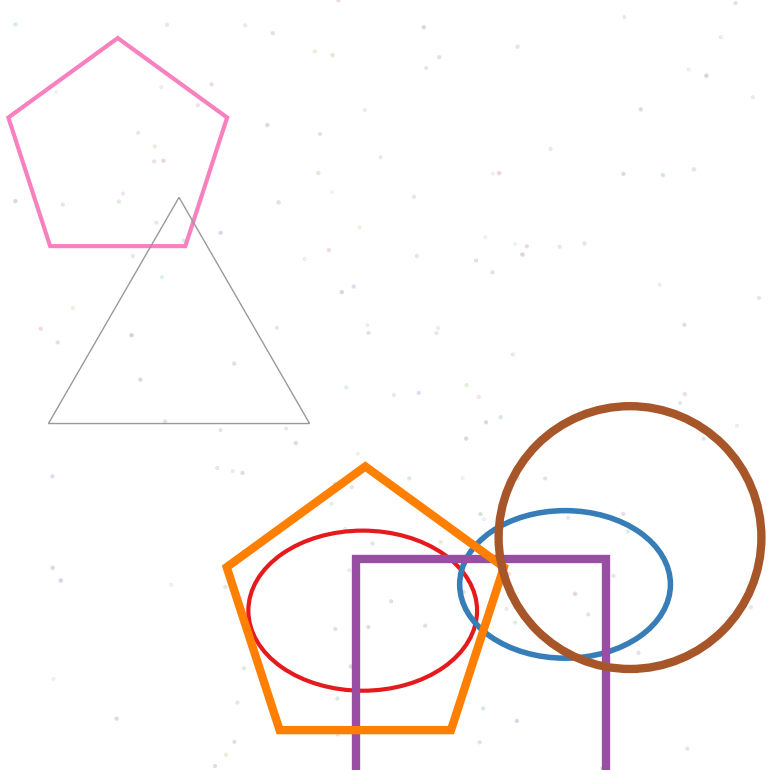[{"shape": "oval", "thickness": 1.5, "radius": 0.74, "center": [0.471, 0.207]}, {"shape": "oval", "thickness": 2, "radius": 0.68, "center": [0.734, 0.241]}, {"shape": "square", "thickness": 3, "radius": 0.81, "center": [0.624, 0.112]}, {"shape": "pentagon", "thickness": 3, "radius": 0.95, "center": [0.474, 0.205]}, {"shape": "circle", "thickness": 3, "radius": 0.85, "center": [0.818, 0.302]}, {"shape": "pentagon", "thickness": 1.5, "radius": 0.75, "center": [0.153, 0.801]}, {"shape": "triangle", "thickness": 0.5, "radius": 0.98, "center": [0.233, 0.548]}]